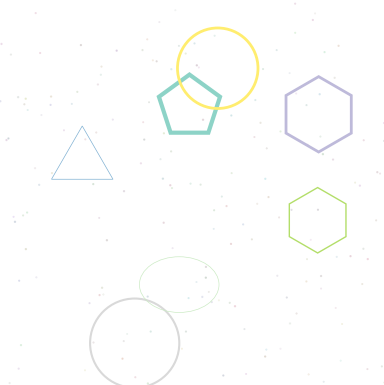[{"shape": "pentagon", "thickness": 3, "radius": 0.42, "center": [0.492, 0.723]}, {"shape": "hexagon", "thickness": 2, "radius": 0.49, "center": [0.828, 0.703]}, {"shape": "triangle", "thickness": 0.5, "radius": 0.46, "center": [0.214, 0.581]}, {"shape": "hexagon", "thickness": 1, "radius": 0.42, "center": [0.825, 0.428]}, {"shape": "circle", "thickness": 1.5, "radius": 0.58, "center": [0.35, 0.109]}, {"shape": "oval", "thickness": 0.5, "radius": 0.52, "center": [0.466, 0.261]}, {"shape": "circle", "thickness": 2, "radius": 0.52, "center": [0.566, 0.823]}]